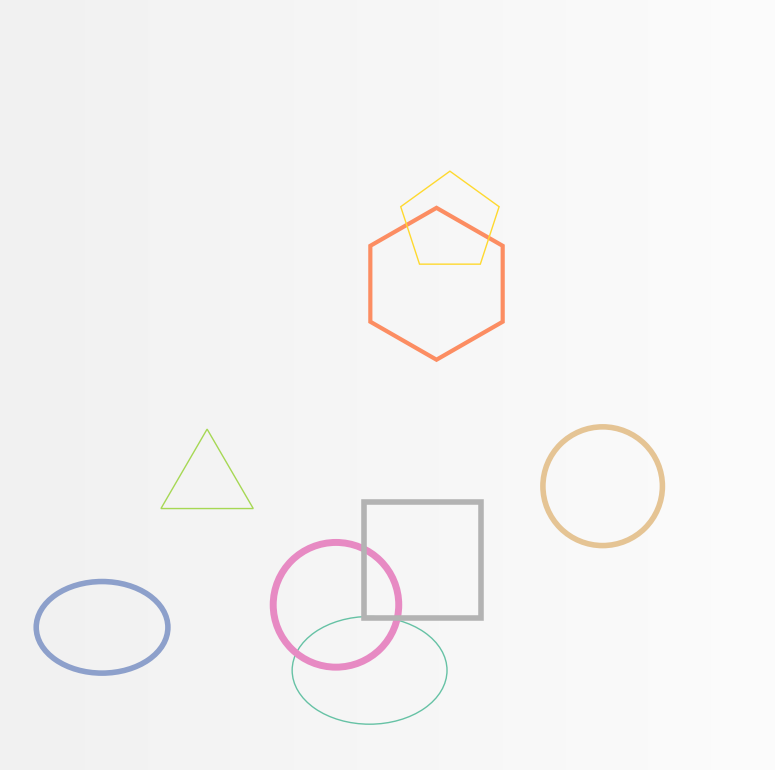[{"shape": "oval", "thickness": 0.5, "radius": 0.5, "center": [0.477, 0.129]}, {"shape": "hexagon", "thickness": 1.5, "radius": 0.49, "center": [0.563, 0.631]}, {"shape": "oval", "thickness": 2, "radius": 0.42, "center": [0.132, 0.185]}, {"shape": "circle", "thickness": 2.5, "radius": 0.4, "center": [0.434, 0.215]}, {"shape": "triangle", "thickness": 0.5, "radius": 0.34, "center": [0.267, 0.374]}, {"shape": "pentagon", "thickness": 0.5, "radius": 0.33, "center": [0.581, 0.711]}, {"shape": "circle", "thickness": 2, "radius": 0.39, "center": [0.778, 0.369]}, {"shape": "square", "thickness": 2, "radius": 0.38, "center": [0.545, 0.273]}]